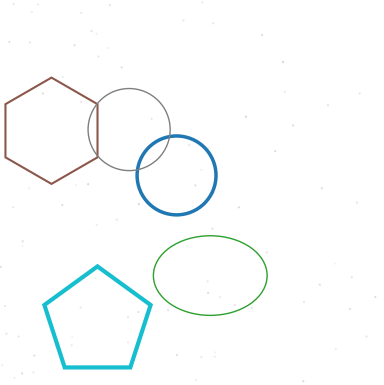[{"shape": "circle", "thickness": 2.5, "radius": 0.51, "center": [0.459, 0.544]}, {"shape": "oval", "thickness": 1, "radius": 0.74, "center": [0.546, 0.284]}, {"shape": "hexagon", "thickness": 1.5, "radius": 0.69, "center": [0.134, 0.66]}, {"shape": "circle", "thickness": 1, "radius": 0.53, "center": [0.335, 0.663]}, {"shape": "pentagon", "thickness": 3, "radius": 0.73, "center": [0.253, 0.163]}]